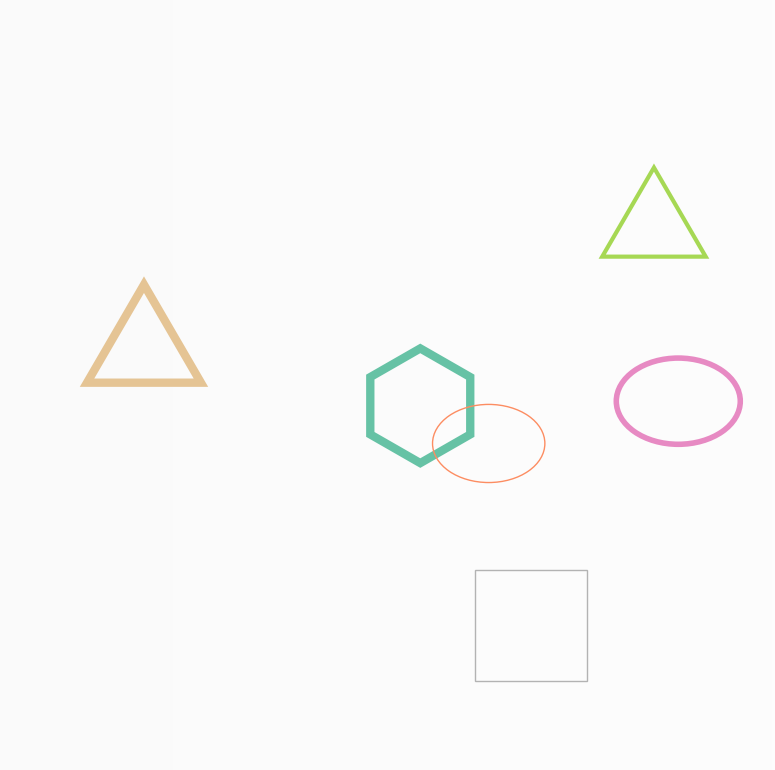[{"shape": "hexagon", "thickness": 3, "radius": 0.37, "center": [0.542, 0.473]}, {"shape": "oval", "thickness": 0.5, "radius": 0.36, "center": [0.631, 0.424]}, {"shape": "oval", "thickness": 2, "radius": 0.4, "center": [0.875, 0.479]}, {"shape": "triangle", "thickness": 1.5, "radius": 0.39, "center": [0.844, 0.705]}, {"shape": "triangle", "thickness": 3, "radius": 0.42, "center": [0.186, 0.545]}, {"shape": "square", "thickness": 0.5, "radius": 0.36, "center": [0.686, 0.188]}]